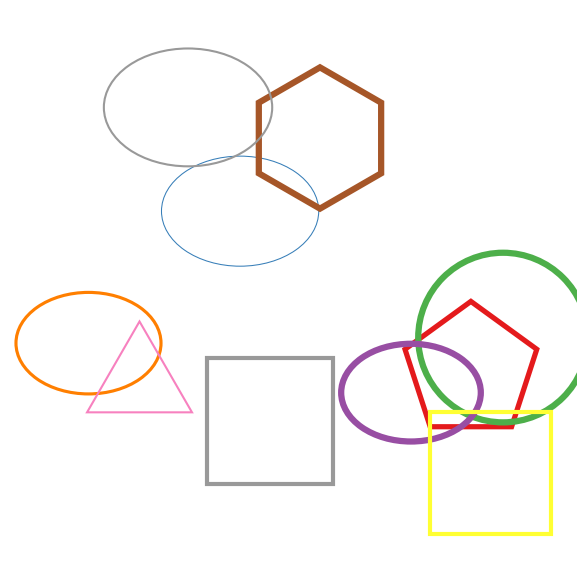[{"shape": "pentagon", "thickness": 2.5, "radius": 0.6, "center": [0.815, 0.357]}, {"shape": "oval", "thickness": 0.5, "radius": 0.68, "center": [0.416, 0.633]}, {"shape": "circle", "thickness": 3, "radius": 0.73, "center": [0.871, 0.415]}, {"shape": "oval", "thickness": 3, "radius": 0.6, "center": [0.712, 0.319]}, {"shape": "oval", "thickness": 1.5, "radius": 0.63, "center": [0.153, 0.405]}, {"shape": "square", "thickness": 2, "radius": 0.53, "center": [0.849, 0.18]}, {"shape": "hexagon", "thickness": 3, "radius": 0.61, "center": [0.554, 0.76]}, {"shape": "triangle", "thickness": 1, "radius": 0.52, "center": [0.242, 0.338]}, {"shape": "oval", "thickness": 1, "radius": 0.73, "center": [0.326, 0.813]}, {"shape": "square", "thickness": 2, "radius": 0.54, "center": [0.468, 0.27]}]